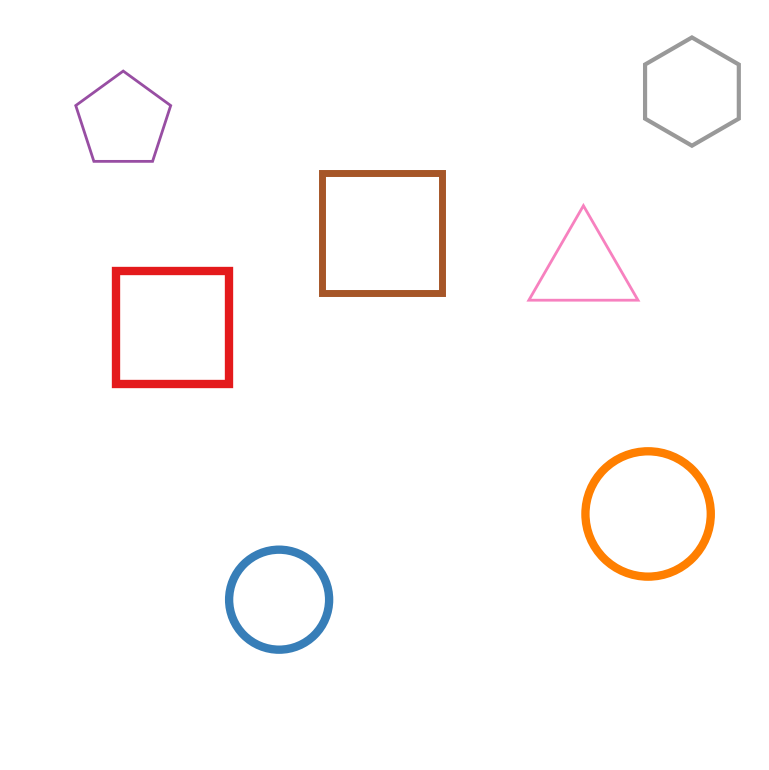[{"shape": "square", "thickness": 3, "radius": 0.37, "center": [0.224, 0.575]}, {"shape": "circle", "thickness": 3, "radius": 0.32, "center": [0.362, 0.221]}, {"shape": "pentagon", "thickness": 1, "radius": 0.32, "center": [0.16, 0.843]}, {"shape": "circle", "thickness": 3, "radius": 0.41, "center": [0.842, 0.333]}, {"shape": "square", "thickness": 2.5, "radius": 0.39, "center": [0.497, 0.698]}, {"shape": "triangle", "thickness": 1, "radius": 0.41, "center": [0.758, 0.651]}, {"shape": "hexagon", "thickness": 1.5, "radius": 0.35, "center": [0.899, 0.881]}]